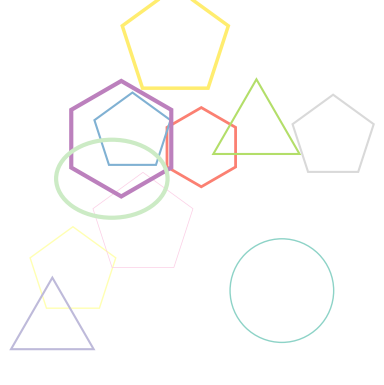[{"shape": "circle", "thickness": 1, "radius": 0.67, "center": [0.732, 0.245]}, {"shape": "pentagon", "thickness": 1, "radius": 0.58, "center": [0.189, 0.294]}, {"shape": "triangle", "thickness": 1.5, "radius": 0.62, "center": [0.136, 0.155]}, {"shape": "hexagon", "thickness": 2, "radius": 0.51, "center": [0.523, 0.618]}, {"shape": "pentagon", "thickness": 1.5, "radius": 0.52, "center": [0.344, 0.656]}, {"shape": "triangle", "thickness": 1.5, "radius": 0.65, "center": [0.666, 0.665]}, {"shape": "pentagon", "thickness": 0.5, "radius": 0.68, "center": [0.371, 0.416]}, {"shape": "pentagon", "thickness": 1.5, "radius": 0.55, "center": [0.865, 0.643]}, {"shape": "hexagon", "thickness": 3, "radius": 0.75, "center": [0.315, 0.64]}, {"shape": "oval", "thickness": 3, "radius": 0.72, "center": [0.29, 0.536]}, {"shape": "pentagon", "thickness": 2.5, "radius": 0.72, "center": [0.455, 0.888]}]